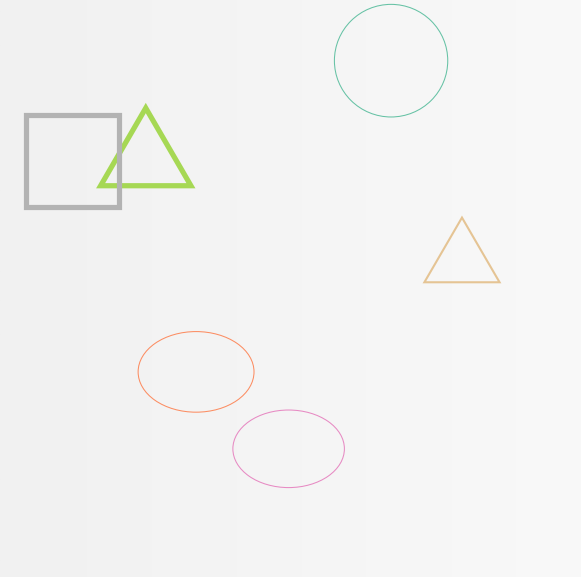[{"shape": "circle", "thickness": 0.5, "radius": 0.49, "center": [0.673, 0.894]}, {"shape": "oval", "thickness": 0.5, "radius": 0.5, "center": [0.337, 0.355]}, {"shape": "oval", "thickness": 0.5, "radius": 0.48, "center": [0.497, 0.222]}, {"shape": "triangle", "thickness": 2.5, "radius": 0.45, "center": [0.251, 0.722]}, {"shape": "triangle", "thickness": 1, "radius": 0.37, "center": [0.795, 0.548]}, {"shape": "square", "thickness": 2.5, "radius": 0.4, "center": [0.125, 0.72]}]